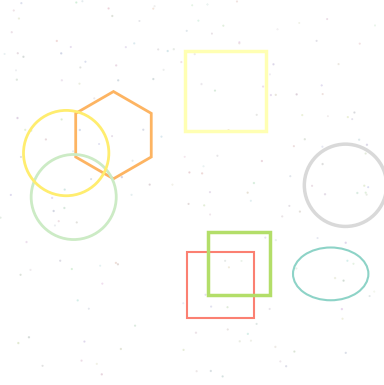[{"shape": "oval", "thickness": 1.5, "radius": 0.49, "center": [0.859, 0.289]}, {"shape": "square", "thickness": 2.5, "radius": 0.52, "center": [0.585, 0.763]}, {"shape": "square", "thickness": 1.5, "radius": 0.43, "center": [0.573, 0.26]}, {"shape": "hexagon", "thickness": 2, "radius": 0.57, "center": [0.295, 0.649]}, {"shape": "square", "thickness": 2.5, "radius": 0.41, "center": [0.621, 0.315]}, {"shape": "circle", "thickness": 2.5, "radius": 0.53, "center": [0.897, 0.519]}, {"shape": "circle", "thickness": 2, "radius": 0.55, "center": [0.191, 0.488]}, {"shape": "circle", "thickness": 2, "radius": 0.55, "center": [0.172, 0.602]}]